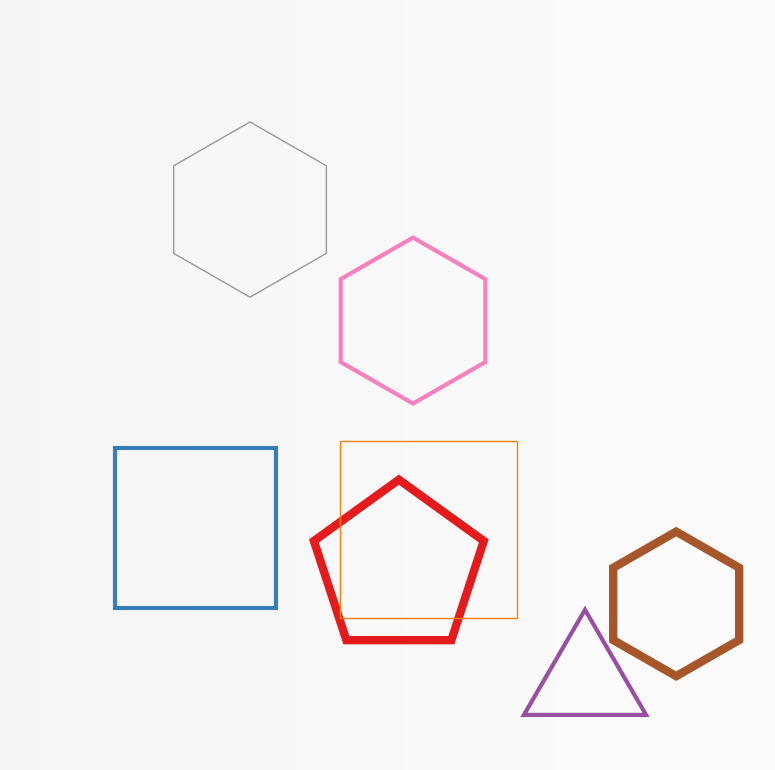[{"shape": "pentagon", "thickness": 3, "radius": 0.58, "center": [0.515, 0.262]}, {"shape": "square", "thickness": 1.5, "radius": 0.52, "center": [0.252, 0.314]}, {"shape": "triangle", "thickness": 1.5, "radius": 0.46, "center": [0.755, 0.117]}, {"shape": "square", "thickness": 0.5, "radius": 0.57, "center": [0.553, 0.312]}, {"shape": "hexagon", "thickness": 3, "radius": 0.47, "center": [0.873, 0.216]}, {"shape": "hexagon", "thickness": 1.5, "radius": 0.54, "center": [0.533, 0.584]}, {"shape": "hexagon", "thickness": 0.5, "radius": 0.57, "center": [0.323, 0.728]}]